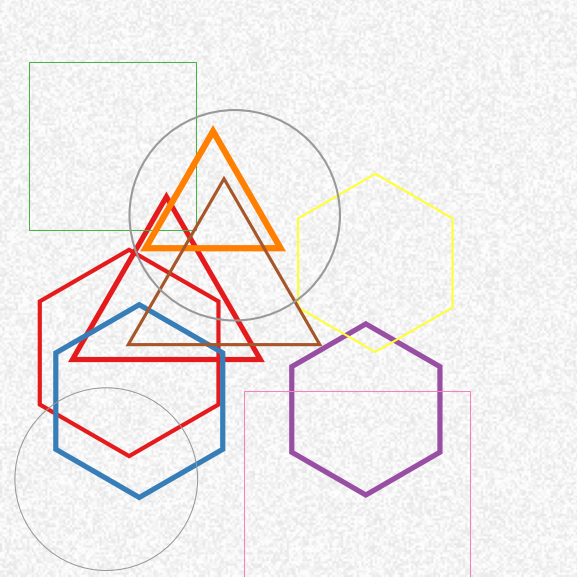[{"shape": "triangle", "thickness": 2.5, "radius": 0.94, "center": [0.288, 0.471]}, {"shape": "hexagon", "thickness": 2, "radius": 0.89, "center": [0.224, 0.388]}, {"shape": "hexagon", "thickness": 2.5, "radius": 0.83, "center": [0.241, 0.305]}, {"shape": "square", "thickness": 0.5, "radius": 0.73, "center": [0.195, 0.747]}, {"shape": "hexagon", "thickness": 2.5, "radius": 0.74, "center": [0.634, 0.29]}, {"shape": "triangle", "thickness": 3, "radius": 0.68, "center": [0.369, 0.637]}, {"shape": "hexagon", "thickness": 1, "radius": 0.77, "center": [0.65, 0.544]}, {"shape": "triangle", "thickness": 1.5, "radius": 0.96, "center": [0.388, 0.498]}, {"shape": "square", "thickness": 0.5, "radius": 0.98, "center": [0.618, 0.127]}, {"shape": "circle", "thickness": 1, "radius": 0.91, "center": [0.406, 0.626]}, {"shape": "circle", "thickness": 0.5, "radius": 0.79, "center": [0.184, 0.169]}]